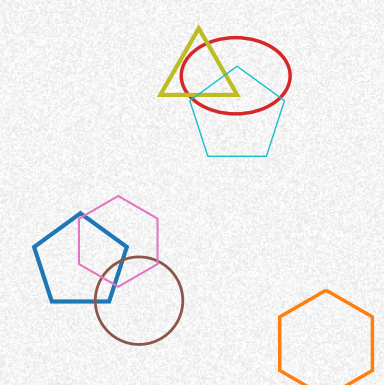[{"shape": "pentagon", "thickness": 3, "radius": 0.63, "center": [0.209, 0.319]}, {"shape": "hexagon", "thickness": 2.5, "radius": 0.69, "center": [0.847, 0.107]}, {"shape": "oval", "thickness": 2.5, "radius": 0.71, "center": [0.612, 0.803]}, {"shape": "circle", "thickness": 2, "radius": 0.57, "center": [0.361, 0.219]}, {"shape": "hexagon", "thickness": 1.5, "radius": 0.59, "center": [0.307, 0.373]}, {"shape": "triangle", "thickness": 3, "radius": 0.58, "center": [0.516, 0.811]}, {"shape": "pentagon", "thickness": 1, "radius": 0.65, "center": [0.616, 0.699]}]